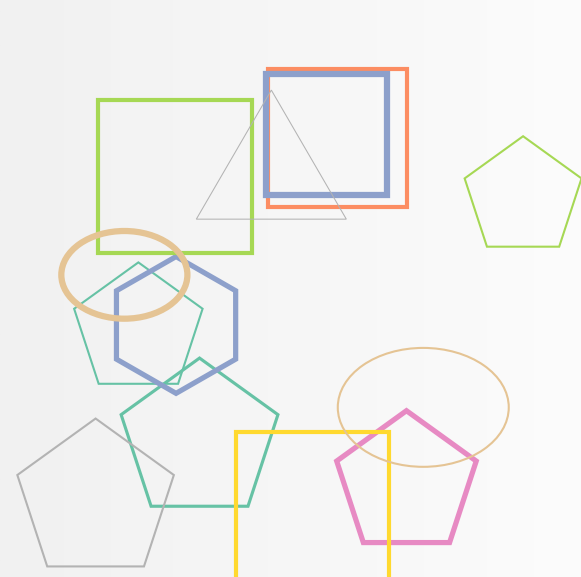[{"shape": "pentagon", "thickness": 1, "radius": 0.58, "center": [0.238, 0.429]}, {"shape": "pentagon", "thickness": 1.5, "radius": 0.71, "center": [0.343, 0.237]}, {"shape": "square", "thickness": 2, "radius": 0.6, "center": [0.581, 0.759]}, {"shape": "hexagon", "thickness": 2.5, "radius": 0.59, "center": [0.303, 0.436]}, {"shape": "square", "thickness": 3, "radius": 0.52, "center": [0.562, 0.766]}, {"shape": "pentagon", "thickness": 2.5, "radius": 0.63, "center": [0.699, 0.162]}, {"shape": "square", "thickness": 2, "radius": 0.66, "center": [0.301, 0.693]}, {"shape": "pentagon", "thickness": 1, "radius": 0.53, "center": [0.9, 0.658]}, {"shape": "square", "thickness": 2, "radius": 0.66, "center": [0.537, 0.12]}, {"shape": "oval", "thickness": 3, "radius": 0.54, "center": [0.214, 0.523]}, {"shape": "oval", "thickness": 1, "radius": 0.74, "center": [0.728, 0.294]}, {"shape": "pentagon", "thickness": 1, "radius": 0.71, "center": [0.164, 0.133]}, {"shape": "triangle", "thickness": 0.5, "radius": 0.74, "center": [0.467, 0.694]}]